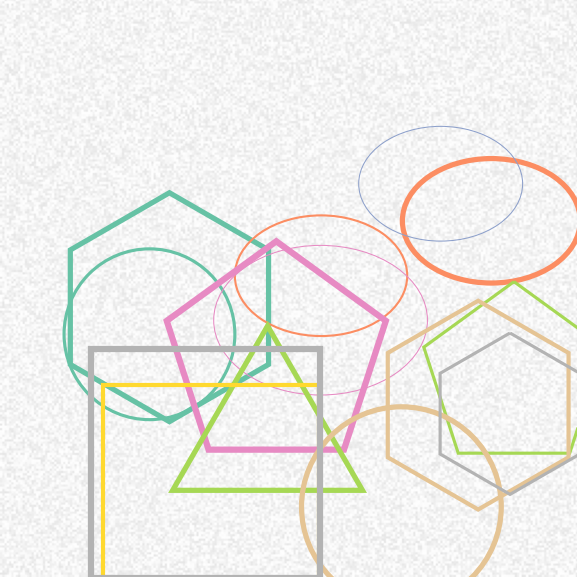[{"shape": "circle", "thickness": 1.5, "radius": 0.74, "center": [0.259, 0.42]}, {"shape": "hexagon", "thickness": 2.5, "radius": 0.99, "center": [0.293, 0.467]}, {"shape": "oval", "thickness": 2.5, "radius": 0.77, "center": [0.851, 0.617]}, {"shape": "oval", "thickness": 1, "radius": 0.75, "center": [0.556, 0.522]}, {"shape": "oval", "thickness": 0.5, "radius": 0.71, "center": [0.763, 0.681]}, {"shape": "oval", "thickness": 0.5, "radius": 0.93, "center": [0.555, 0.445]}, {"shape": "pentagon", "thickness": 3, "radius": 1.0, "center": [0.478, 0.382]}, {"shape": "pentagon", "thickness": 1.5, "radius": 0.82, "center": [0.89, 0.347]}, {"shape": "triangle", "thickness": 2.5, "radius": 0.95, "center": [0.463, 0.245]}, {"shape": "square", "thickness": 2, "radius": 0.93, "center": [0.365, 0.146]}, {"shape": "hexagon", "thickness": 2, "radius": 0.9, "center": [0.828, 0.298]}, {"shape": "circle", "thickness": 2.5, "radius": 0.86, "center": [0.695, 0.122]}, {"shape": "square", "thickness": 3, "radius": 0.99, "center": [0.357, 0.197]}, {"shape": "hexagon", "thickness": 1.5, "radius": 0.7, "center": [0.883, 0.283]}]